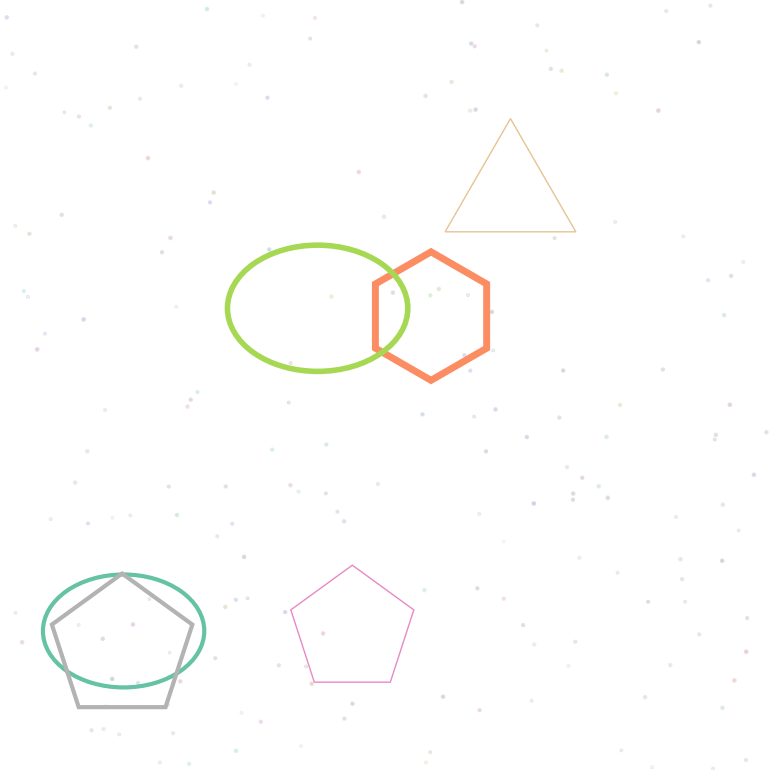[{"shape": "oval", "thickness": 1.5, "radius": 0.52, "center": [0.161, 0.181]}, {"shape": "hexagon", "thickness": 2.5, "radius": 0.42, "center": [0.56, 0.589]}, {"shape": "pentagon", "thickness": 0.5, "radius": 0.42, "center": [0.458, 0.182]}, {"shape": "oval", "thickness": 2, "radius": 0.59, "center": [0.413, 0.6]}, {"shape": "triangle", "thickness": 0.5, "radius": 0.49, "center": [0.663, 0.748]}, {"shape": "pentagon", "thickness": 1.5, "radius": 0.48, "center": [0.159, 0.159]}]